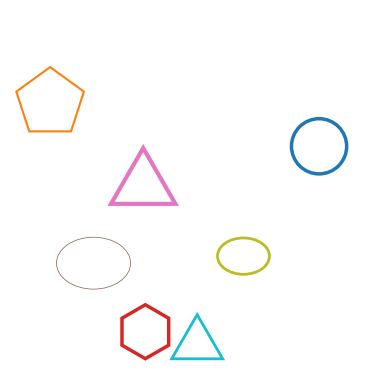[{"shape": "circle", "thickness": 2.5, "radius": 0.36, "center": [0.829, 0.62]}, {"shape": "pentagon", "thickness": 1.5, "radius": 0.46, "center": [0.13, 0.733]}, {"shape": "hexagon", "thickness": 2.5, "radius": 0.35, "center": [0.378, 0.138]}, {"shape": "oval", "thickness": 0.5, "radius": 0.48, "center": [0.243, 0.316]}, {"shape": "triangle", "thickness": 3, "radius": 0.48, "center": [0.372, 0.519]}, {"shape": "oval", "thickness": 2, "radius": 0.34, "center": [0.632, 0.335]}, {"shape": "triangle", "thickness": 2, "radius": 0.38, "center": [0.512, 0.106]}]